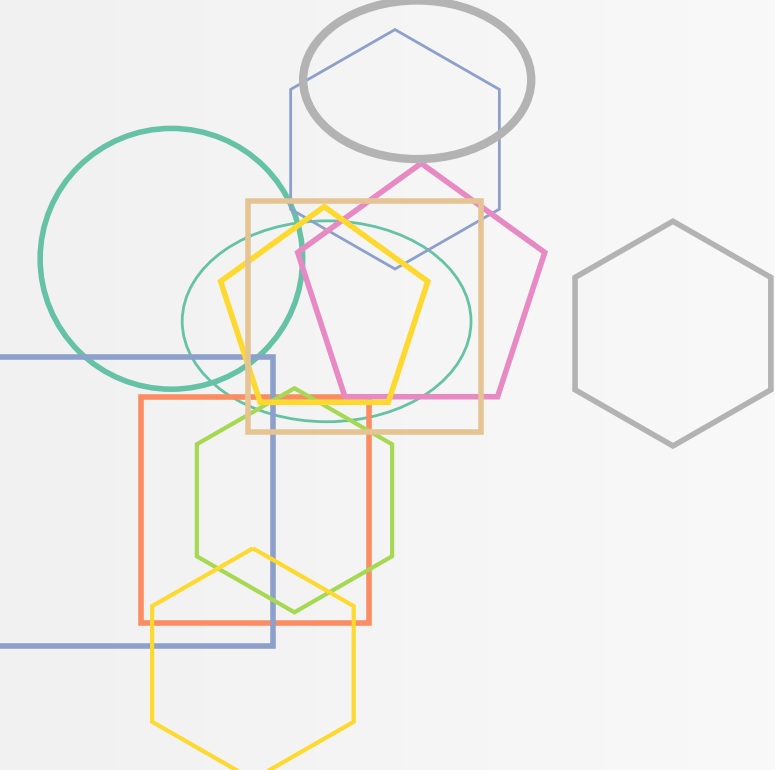[{"shape": "oval", "thickness": 1, "radius": 0.93, "center": [0.421, 0.583]}, {"shape": "circle", "thickness": 2, "radius": 0.85, "center": [0.221, 0.664]}, {"shape": "square", "thickness": 2, "radius": 0.73, "center": [0.329, 0.338]}, {"shape": "hexagon", "thickness": 1, "radius": 0.78, "center": [0.51, 0.806]}, {"shape": "square", "thickness": 2, "radius": 0.94, "center": [0.164, 0.349]}, {"shape": "pentagon", "thickness": 2, "radius": 0.84, "center": [0.544, 0.62]}, {"shape": "hexagon", "thickness": 1.5, "radius": 0.73, "center": [0.38, 0.35]}, {"shape": "pentagon", "thickness": 2, "radius": 0.7, "center": [0.418, 0.591]}, {"shape": "hexagon", "thickness": 1.5, "radius": 0.75, "center": [0.326, 0.138]}, {"shape": "square", "thickness": 2, "radius": 0.75, "center": [0.471, 0.589]}, {"shape": "hexagon", "thickness": 2, "radius": 0.73, "center": [0.868, 0.567]}, {"shape": "oval", "thickness": 3, "radius": 0.74, "center": [0.538, 0.896]}]